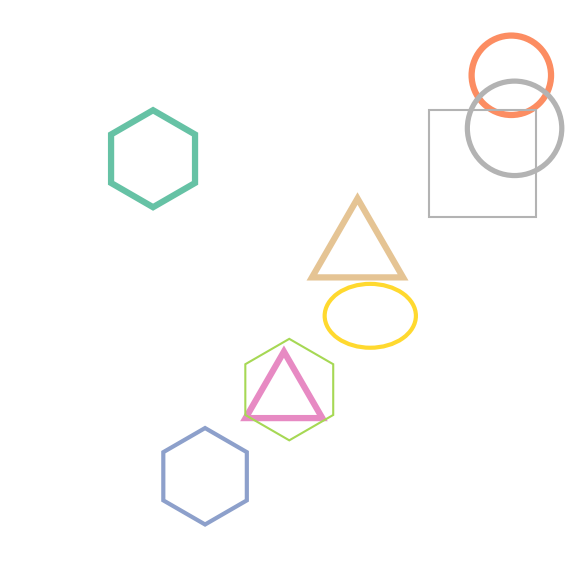[{"shape": "hexagon", "thickness": 3, "radius": 0.42, "center": [0.265, 0.724]}, {"shape": "circle", "thickness": 3, "radius": 0.34, "center": [0.885, 0.869]}, {"shape": "hexagon", "thickness": 2, "radius": 0.42, "center": [0.355, 0.174]}, {"shape": "triangle", "thickness": 3, "radius": 0.38, "center": [0.492, 0.314]}, {"shape": "hexagon", "thickness": 1, "radius": 0.44, "center": [0.501, 0.325]}, {"shape": "oval", "thickness": 2, "radius": 0.39, "center": [0.641, 0.452]}, {"shape": "triangle", "thickness": 3, "radius": 0.46, "center": [0.619, 0.564]}, {"shape": "square", "thickness": 1, "radius": 0.46, "center": [0.836, 0.716]}, {"shape": "circle", "thickness": 2.5, "radius": 0.41, "center": [0.891, 0.777]}]